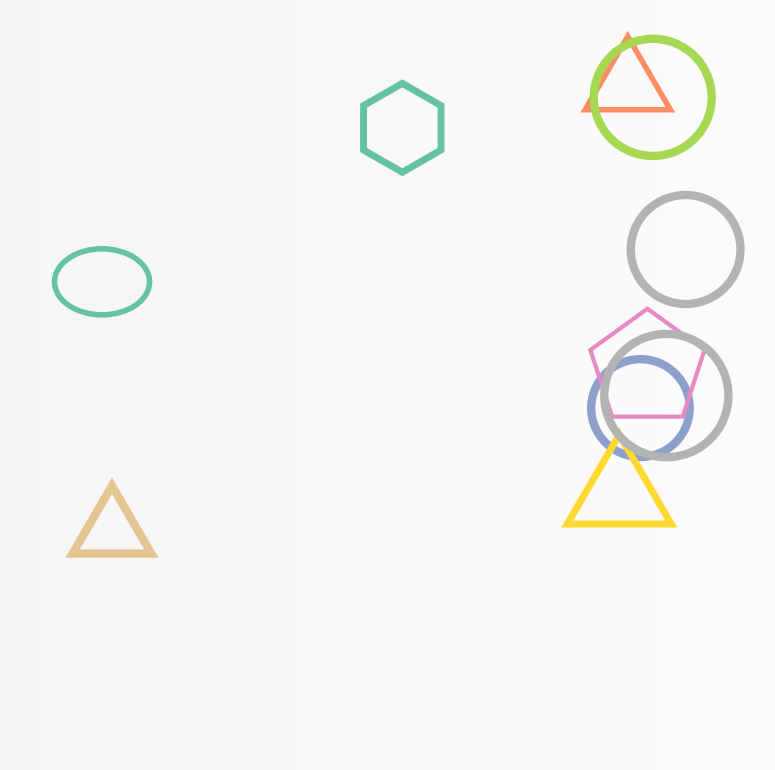[{"shape": "hexagon", "thickness": 2.5, "radius": 0.29, "center": [0.519, 0.834]}, {"shape": "oval", "thickness": 2, "radius": 0.31, "center": [0.132, 0.634]}, {"shape": "triangle", "thickness": 2, "radius": 0.32, "center": [0.81, 0.889]}, {"shape": "circle", "thickness": 3, "radius": 0.32, "center": [0.826, 0.47]}, {"shape": "pentagon", "thickness": 1.5, "radius": 0.39, "center": [0.835, 0.522]}, {"shape": "circle", "thickness": 3, "radius": 0.38, "center": [0.842, 0.874]}, {"shape": "triangle", "thickness": 2.5, "radius": 0.39, "center": [0.799, 0.358]}, {"shape": "triangle", "thickness": 3, "radius": 0.29, "center": [0.144, 0.31]}, {"shape": "circle", "thickness": 3, "radius": 0.35, "center": [0.885, 0.676]}, {"shape": "circle", "thickness": 3, "radius": 0.4, "center": [0.86, 0.486]}]